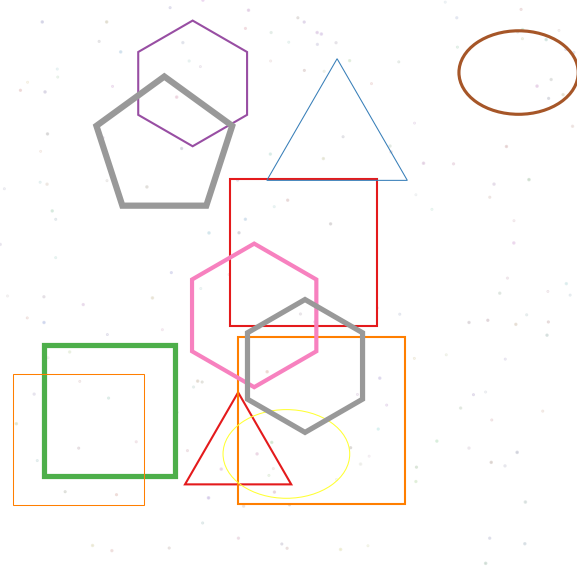[{"shape": "triangle", "thickness": 1, "radius": 0.53, "center": [0.412, 0.213]}, {"shape": "square", "thickness": 1, "radius": 0.63, "center": [0.526, 0.562]}, {"shape": "triangle", "thickness": 0.5, "radius": 0.7, "center": [0.584, 0.757]}, {"shape": "square", "thickness": 2.5, "radius": 0.57, "center": [0.19, 0.288]}, {"shape": "hexagon", "thickness": 1, "radius": 0.54, "center": [0.334, 0.855]}, {"shape": "square", "thickness": 1, "radius": 0.72, "center": [0.556, 0.271]}, {"shape": "square", "thickness": 0.5, "radius": 0.57, "center": [0.136, 0.238]}, {"shape": "oval", "thickness": 0.5, "radius": 0.55, "center": [0.496, 0.213]}, {"shape": "oval", "thickness": 1.5, "radius": 0.52, "center": [0.898, 0.874]}, {"shape": "hexagon", "thickness": 2, "radius": 0.62, "center": [0.44, 0.453]}, {"shape": "pentagon", "thickness": 3, "radius": 0.62, "center": [0.285, 0.743]}, {"shape": "hexagon", "thickness": 2.5, "radius": 0.58, "center": [0.528, 0.365]}]